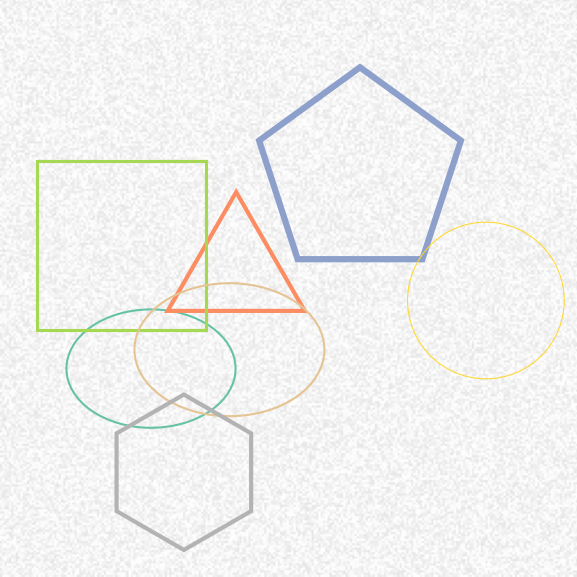[{"shape": "oval", "thickness": 1, "radius": 0.73, "center": [0.261, 0.361]}, {"shape": "triangle", "thickness": 2, "radius": 0.69, "center": [0.409, 0.529]}, {"shape": "pentagon", "thickness": 3, "radius": 0.92, "center": [0.623, 0.699]}, {"shape": "square", "thickness": 1.5, "radius": 0.73, "center": [0.211, 0.573]}, {"shape": "circle", "thickness": 0.5, "radius": 0.68, "center": [0.841, 0.479]}, {"shape": "oval", "thickness": 1, "radius": 0.82, "center": [0.397, 0.394]}, {"shape": "hexagon", "thickness": 2, "radius": 0.67, "center": [0.318, 0.181]}]